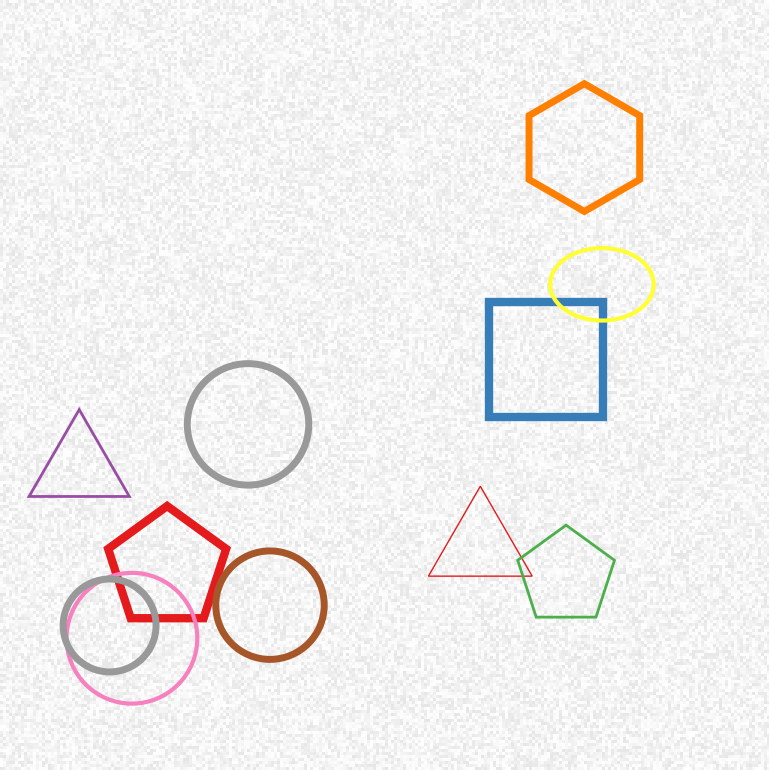[{"shape": "triangle", "thickness": 0.5, "radius": 0.39, "center": [0.624, 0.291]}, {"shape": "pentagon", "thickness": 3, "radius": 0.4, "center": [0.217, 0.262]}, {"shape": "square", "thickness": 3, "radius": 0.37, "center": [0.709, 0.533]}, {"shape": "pentagon", "thickness": 1, "radius": 0.33, "center": [0.735, 0.252]}, {"shape": "triangle", "thickness": 1, "radius": 0.38, "center": [0.103, 0.393]}, {"shape": "hexagon", "thickness": 2.5, "radius": 0.41, "center": [0.759, 0.808]}, {"shape": "oval", "thickness": 1.5, "radius": 0.34, "center": [0.782, 0.631]}, {"shape": "circle", "thickness": 2.5, "radius": 0.35, "center": [0.351, 0.214]}, {"shape": "circle", "thickness": 1.5, "radius": 0.42, "center": [0.171, 0.171]}, {"shape": "circle", "thickness": 2.5, "radius": 0.39, "center": [0.322, 0.449]}, {"shape": "circle", "thickness": 2.5, "radius": 0.3, "center": [0.142, 0.188]}]